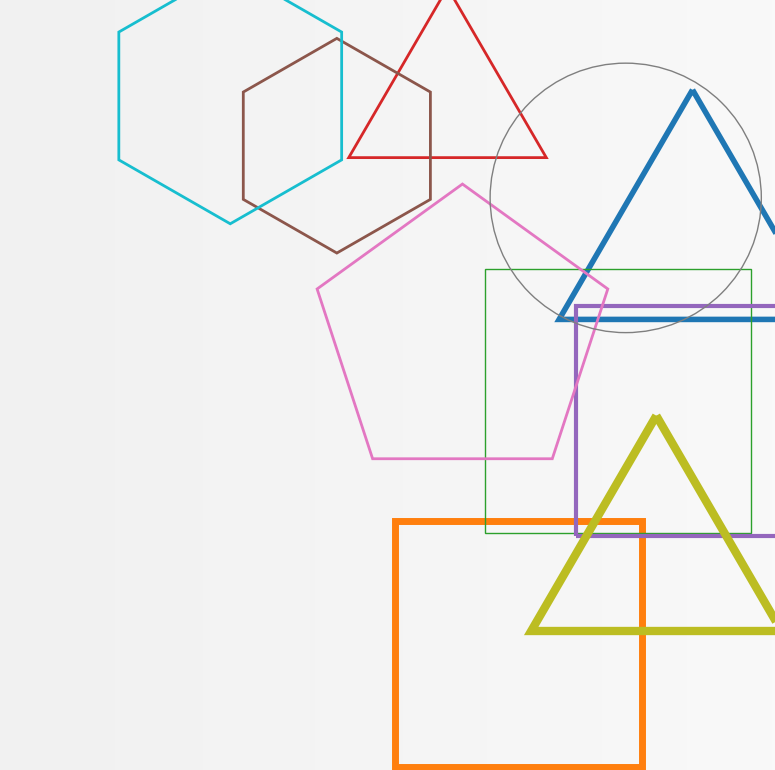[{"shape": "triangle", "thickness": 2, "radius": 0.99, "center": [0.894, 0.685]}, {"shape": "square", "thickness": 2.5, "radius": 0.8, "center": [0.669, 0.164]}, {"shape": "square", "thickness": 0.5, "radius": 0.86, "center": [0.798, 0.479]}, {"shape": "triangle", "thickness": 1, "radius": 0.74, "center": [0.577, 0.869]}, {"shape": "square", "thickness": 1.5, "radius": 0.75, "center": [0.893, 0.453]}, {"shape": "hexagon", "thickness": 1, "radius": 0.7, "center": [0.435, 0.811]}, {"shape": "pentagon", "thickness": 1, "radius": 0.99, "center": [0.597, 0.564]}, {"shape": "circle", "thickness": 0.5, "radius": 0.87, "center": [0.807, 0.743]}, {"shape": "triangle", "thickness": 3, "radius": 0.93, "center": [0.847, 0.274]}, {"shape": "hexagon", "thickness": 1, "radius": 0.83, "center": [0.297, 0.875]}]